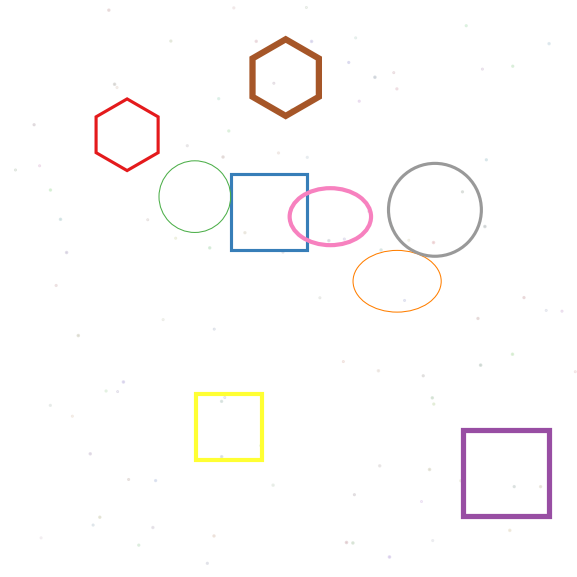[{"shape": "hexagon", "thickness": 1.5, "radius": 0.31, "center": [0.22, 0.766]}, {"shape": "square", "thickness": 1.5, "radius": 0.33, "center": [0.466, 0.632]}, {"shape": "circle", "thickness": 0.5, "radius": 0.31, "center": [0.337, 0.659]}, {"shape": "square", "thickness": 2.5, "radius": 0.37, "center": [0.876, 0.18]}, {"shape": "oval", "thickness": 0.5, "radius": 0.38, "center": [0.688, 0.512]}, {"shape": "square", "thickness": 2, "radius": 0.29, "center": [0.397, 0.26]}, {"shape": "hexagon", "thickness": 3, "radius": 0.33, "center": [0.495, 0.865]}, {"shape": "oval", "thickness": 2, "radius": 0.35, "center": [0.572, 0.624]}, {"shape": "circle", "thickness": 1.5, "radius": 0.4, "center": [0.753, 0.636]}]